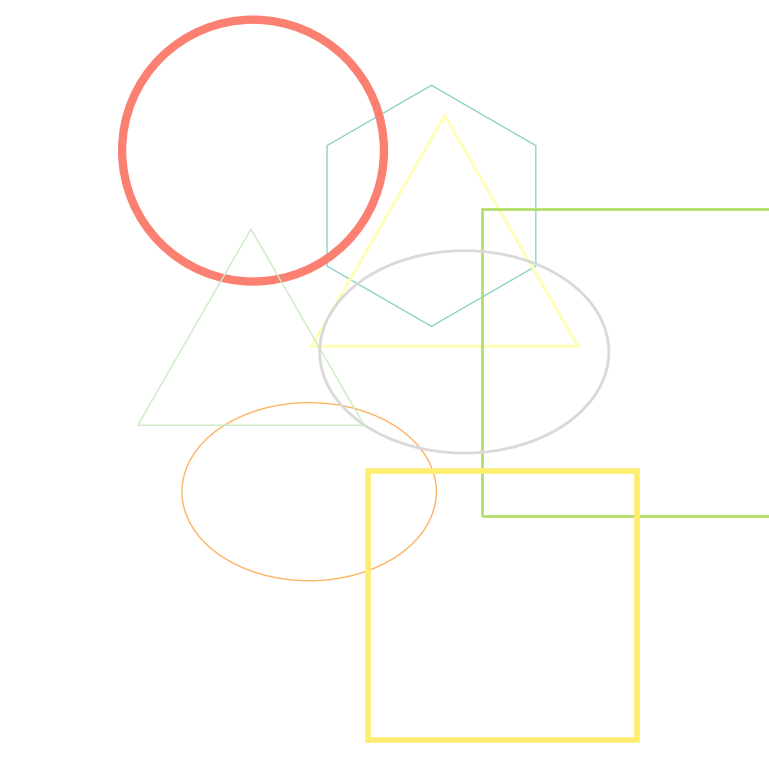[{"shape": "hexagon", "thickness": 0.5, "radius": 0.78, "center": [0.56, 0.733]}, {"shape": "triangle", "thickness": 1, "radius": 1.0, "center": [0.578, 0.65]}, {"shape": "circle", "thickness": 3, "radius": 0.85, "center": [0.329, 0.804]}, {"shape": "oval", "thickness": 0.5, "radius": 0.83, "center": [0.401, 0.361]}, {"shape": "square", "thickness": 1, "radius": 1.0, "center": [0.826, 0.529]}, {"shape": "oval", "thickness": 1, "radius": 0.94, "center": [0.603, 0.543]}, {"shape": "triangle", "thickness": 0.5, "radius": 0.85, "center": [0.326, 0.533]}, {"shape": "square", "thickness": 2, "radius": 0.87, "center": [0.653, 0.213]}]